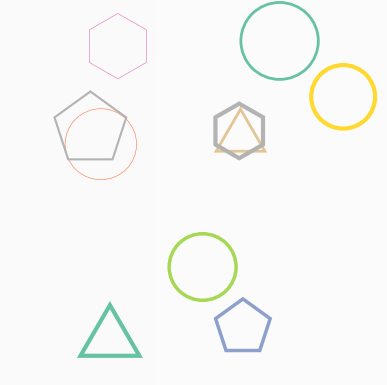[{"shape": "circle", "thickness": 2, "radius": 0.5, "center": [0.722, 0.894]}, {"shape": "triangle", "thickness": 3, "radius": 0.44, "center": [0.284, 0.12]}, {"shape": "circle", "thickness": 0.5, "radius": 0.46, "center": [0.26, 0.625]}, {"shape": "pentagon", "thickness": 2.5, "radius": 0.37, "center": [0.627, 0.15]}, {"shape": "hexagon", "thickness": 0.5, "radius": 0.42, "center": [0.304, 0.88]}, {"shape": "circle", "thickness": 2.5, "radius": 0.43, "center": [0.523, 0.306]}, {"shape": "circle", "thickness": 3, "radius": 0.41, "center": [0.886, 0.748]}, {"shape": "triangle", "thickness": 2, "radius": 0.36, "center": [0.621, 0.644]}, {"shape": "hexagon", "thickness": 3, "radius": 0.35, "center": [0.617, 0.66]}, {"shape": "pentagon", "thickness": 1.5, "radius": 0.49, "center": [0.233, 0.665]}]